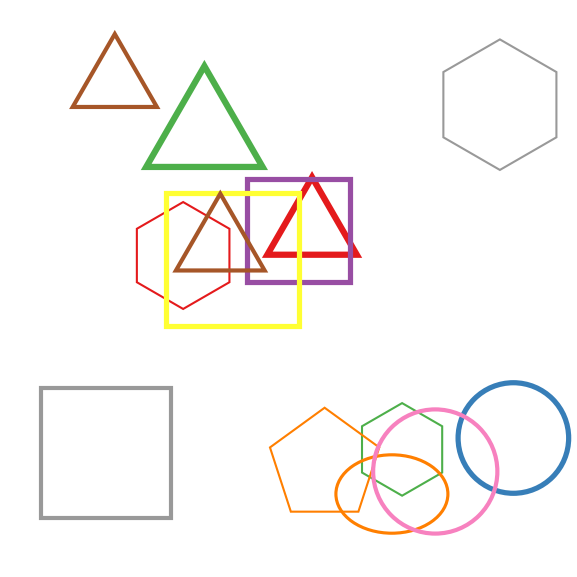[{"shape": "triangle", "thickness": 3, "radius": 0.45, "center": [0.54, 0.603]}, {"shape": "hexagon", "thickness": 1, "radius": 0.46, "center": [0.317, 0.557]}, {"shape": "circle", "thickness": 2.5, "radius": 0.48, "center": [0.889, 0.241]}, {"shape": "hexagon", "thickness": 1, "radius": 0.4, "center": [0.696, 0.221]}, {"shape": "triangle", "thickness": 3, "radius": 0.58, "center": [0.354, 0.768]}, {"shape": "square", "thickness": 2.5, "radius": 0.45, "center": [0.516, 0.6]}, {"shape": "pentagon", "thickness": 1, "radius": 0.5, "center": [0.562, 0.194]}, {"shape": "oval", "thickness": 1.5, "radius": 0.48, "center": [0.679, 0.144]}, {"shape": "square", "thickness": 2.5, "radius": 0.58, "center": [0.402, 0.55]}, {"shape": "triangle", "thickness": 2, "radius": 0.44, "center": [0.381, 0.575]}, {"shape": "triangle", "thickness": 2, "radius": 0.42, "center": [0.199, 0.856]}, {"shape": "circle", "thickness": 2, "radius": 0.54, "center": [0.754, 0.183]}, {"shape": "hexagon", "thickness": 1, "radius": 0.57, "center": [0.866, 0.818]}, {"shape": "square", "thickness": 2, "radius": 0.56, "center": [0.184, 0.214]}]